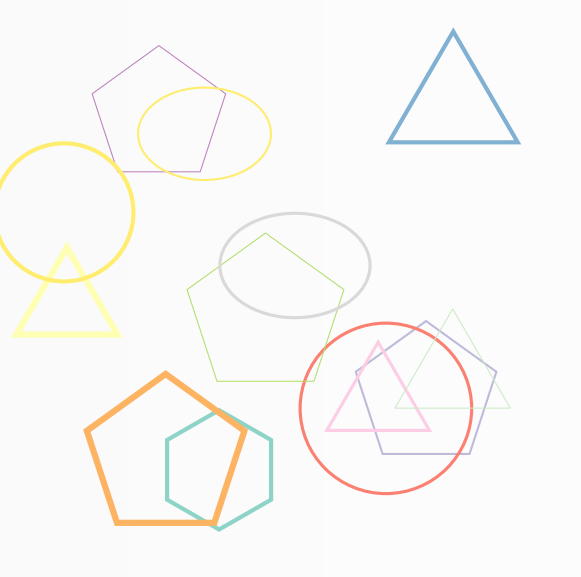[{"shape": "hexagon", "thickness": 2, "radius": 0.52, "center": [0.377, 0.186]}, {"shape": "triangle", "thickness": 3, "radius": 0.5, "center": [0.115, 0.47]}, {"shape": "pentagon", "thickness": 1, "radius": 0.64, "center": [0.733, 0.316]}, {"shape": "circle", "thickness": 1.5, "radius": 0.74, "center": [0.664, 0.292]}, {"shape": "triangle", "thickness": 2, "radius": 0.64, "center": [0.78, 0.817]}, {"shape": "pentagon", "thickness": 3, "radius": 0.71, "center": [0.285, 0.209]}, {"shape": "pentagon", "thickness": 0.5, "radius": 0.71, "center": [0.457, 0.454]}, {"shape": "triangle", "thickness": 1.5, "radius": 0.51, "center": [0.651, 0.305]}, {"shape": "oval", "thickness": 1.5, "radius": 0.65, "center": [0.507, 0.539]}, {"shape": "pentagon", "thickness": 0.5, "radius": 0.6, "center": [0.273, 0.799]}, {"shape": "triangle", "thickness": 0.5, "radius": 0.57, "center": [0.779, 0.35]}, {"shape": "oval", "thickness": 1, "radius": 0.57, "center": [0.352, 0.767]}, {"shape": "circle", "thickness": 2, "radius": 0.6, "center": [0.11, 0.631]}]